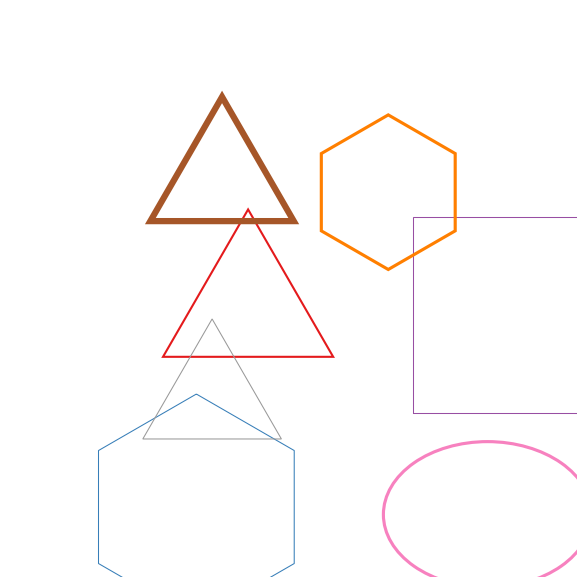[{"shape": "triangle", "thickness": 1, "radius": 0.85, "center": [0.43, 0.466]}, {"shape": "hexagon", "thickness": 0.5, "radius": 0.98, "center": [0.34, 0.121]}, {"shape": "square", "thickness": 0.5, "radius": 0.84, "center": [0.884, 0.454]}, {"shape": "hexagon", "thickness": 1.5, "radius": 0.67, "center": [0.672, 0.666]}, {"shape": "triangle", "thickness": 3, "radius": 0.72, "center": [0.385, 0.688]}, {"shape": "oval", "thickness": 1.5, "radius": 0.9, "center": [0.844, 0.108]}, {"shape": "triangle", "thickness": 0.5, "radius": 0.69, "center": [0.367, 0.308]}]